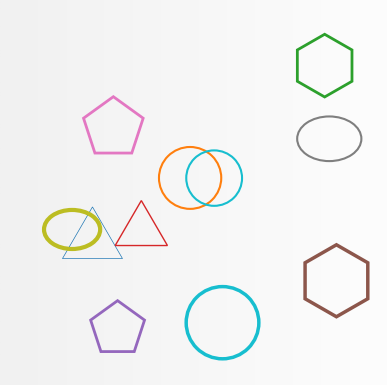[{"shape": "triangle", "thickness": 0.5, "radius": 0.45, "center": [0.239, 0.373]}, {"shape": "circle", "thickness": 1.5, "radius": 0.4, "center": [0.491, 0.538]}, {"shape": "hexagon", "thickness": 2, "radius": 0.41, "center": [0.838, 0.83]}, {"shape": "triangle", "thickness": 1, "radius": 0.39, "center": [0.365, 0.401]}, {"shape": "pentagon", "thickness": 2, "radius": 0.37, "center": [0.303, 0.146]}, {"shape": "hexagon", "thickness": 2.5, "radius": 0.47, "center": [0.868, 0.271]}, {"shape": "pentagon", "thickness": 2, "radius": 0.4, "center": [0.293, 0.668]}, {"shape": "oval", "thickness": 1.5, "radius": 0.41, "center": [0.85, 0.64]}, {"shape": "oval", "thickness": 3, "radius": 0.36, "center": [0.186, 0.404]}, {"shape": "circle", "thickness": 1.5, "radius": 0.36, "center": [0.553, 0.537]}, {"shape": "circle", "thickness": 2.5, "radius": 0.47, "center": [0.574, 0.162]}]